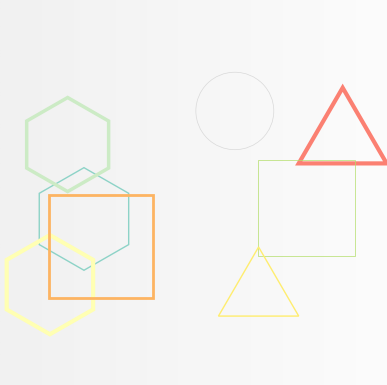[{"shape": "hexagon", "thickness": 1, "radius": 0.67, "center": [0.217, 0.431]}, {"shape": "hexagon", "thickness": 3, "radius": 0.64, "center": [0.129, 0.261]}, {"shape": "triangle", "thickness": 3, "radius": 0.66, "center": [0.884, 0.641]}, {"shape": "square", "thickness": 2, "radius": 0.67, "center": [0.261, 0.36]}, {"shape": "square", "thickness": 0.5, "radius": 0.62, "center": [0.79, 0.46]}, {"shape": "circle", "thickness": 0.5, "radius": 0.5, "center": [0.606, 0.712]}, {"shape": "hexagon", "thickness": 2.5, "radius": 0.61, "center": [0.175, 0.625]}, {"shape": "triangle", "thickness": 1, "radius": 0.6, "center": [0.667, 0.239]}]